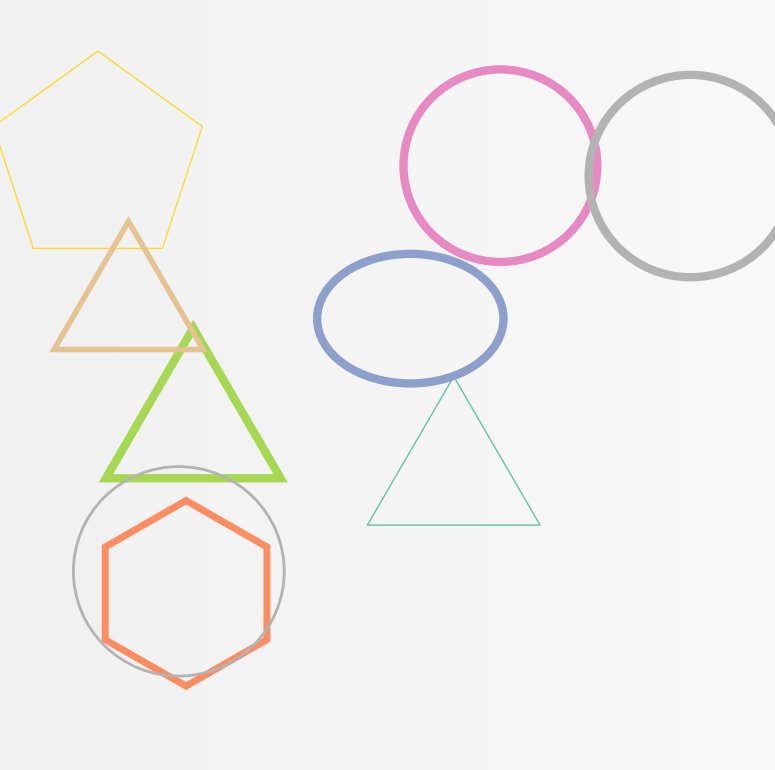[{"shape": "triangle", "thickness": 0.5, "radius": 0.64, "center": [0.585, 0.382]}, {"shape": "hexagon", "thickness": 2.5, "radius": 0.6, "center": [0.24, 0.229]}, {"shape": "oval", "thickness": 3, "radius": 0.6, "center": [0.529, 0.586]}, {"shape": "circle", "thickness": 3, "radius": 0.63, "center": [0.646, 0.785]}, {"shape": "triangle", "thickness": 3, "radius": 0.65, "center": [0.249, 0.444]}, {"shape": "pentagon", "thickness": 0.5, "radius": 0.71, "center": [0.126, 0.792]}, {"shape": "triangle", "thickness": 2, "radius": 0.55, "center": [0.166, 0.602]}, {"shape": "circle", "thickness": 3, "radius": 0.66, "center": [0.891, 0.771]}, {"shape": "circle", "thickness": 1, "radius": 0.68, "center": [0.231, 0.258]}]